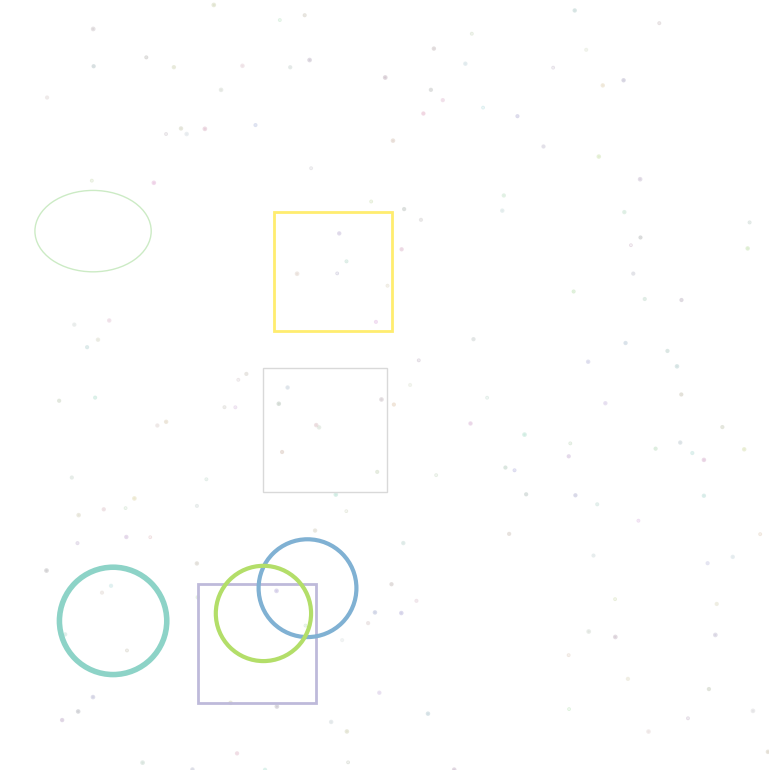[{"shape": "circle", "thickness": 2, "radius": 0.35, "center": [0.147, 0.194]}, {"shape": "square", "thickness": 1, "radius": 0.38, "center": [0.334, 0.165]}, {"shape": "circle", "thickness": 1.5, "radius": 0.32, "center": [0.399, 0.236]}, {"shape": "circle", "thickness": 1.5, "radius": 0.31, "center": [0.342, 0.203]}, {"shape": "square", "thickness": 0.5, "radius": 0.4, "center": [0.422, 0.442]}, {"shape": "oval", "thickness": 0.5, "radius": 0.38, "center": [0.121, 0.7]}, {"shape": "square", "thickness": 1, "radius": 0.38, "center": [0.432, 0.647]}]